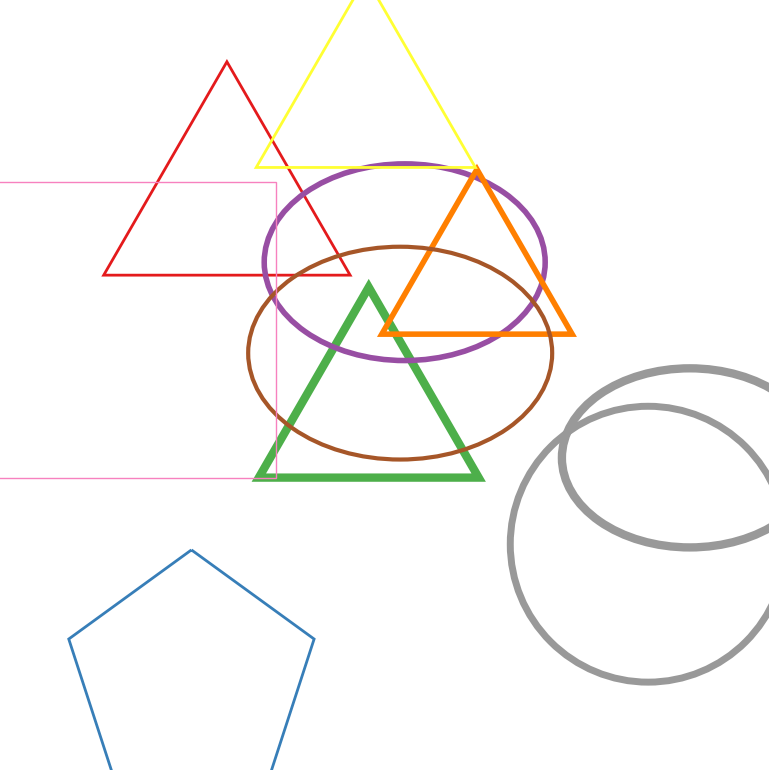[{"shape": "triangle", "thickness": 1, "radius": 0.92, "center": [0.295, 0.735]}, {"shape": "pentagon", "thickness": 1, "radius": 0.84, "center": [0.249, 0.118]}, {"shape": "triangle", "thickness": 3, "radius": 0.82, "center": [0.479, 0.462]}, {"shape": "oval", "thickness": 2, "radius": 0.91, "center": [0.526, 0.659]}, {"shape": "triangle", "thickness": 2, "radius": 0.71, "center": [0.619, 0.637]}, {"shape": "triangle", "thickness": 1, "radius": 0.82, "center": [0.475, 0.865]}, {"shape": "oval", "thickness": 1.5, "radius": 0.99, "center": [0.52, 0.541]}, {"shape": "square", "thickness": 0.5, "radius": 0.96, "center": [0.167, 0.571]}, {"shape": "oval", "thickness": 3, "radius": 0.83, "center": [0.896, 0.405]}, {"shape": "circle", "thickness": 2.5, "radius": 0.9, "center": [0.842, 0.293]}]